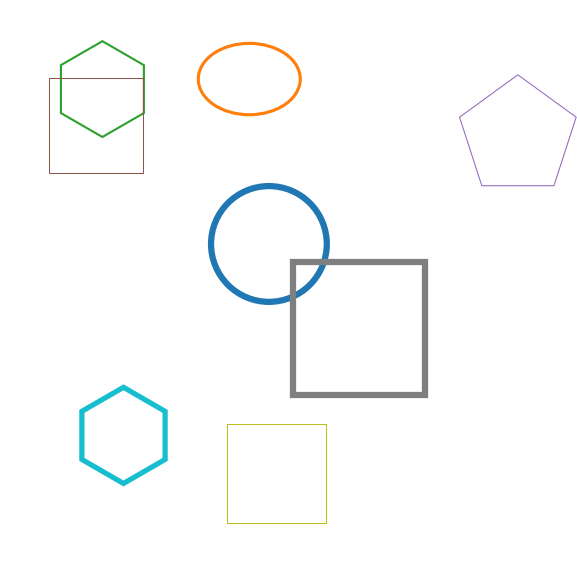[{"shape": "circle", "thickness": 3, "radius": 0.5, "center": [0.466, 0.577]}, {"shape": "oval", "thickness": 1.5, "radius": 0.44, "center": [0.432, 0.862]}, {"shape": "hexagon", "thickness": 1, "radius": 0.41, "center": [0.177, 0.845]}, {"shape": "pentagon", "thickness": 0.5, "radius": 0.53, "center": [0.897, 0.763]}, {"shape": "square", "thickness": 0.5, "radius": 0.41, "center": [0.166, 0.782]}, {"shape": "square", "thickness": 3, "radius": 0.57, "center": [0.621, 0.43]}, {"shape": "square", "thickness": 0.5, "radius": 0.43, "center": [0.479, 0.179]}, {"shape": "hexagon", "thickness": 2.5, "radius": 0.42, "center": [0.214, 0.245]}]